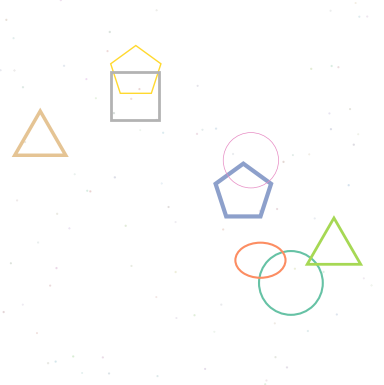[{"shape": "circle", "thickness": 1.5, "radius": 0.41, "center": [0.756, 0.265]}, {"shape": "oval", "thickness": 1.5, "radius": 0.33, "center": [0.676, 0.324]}, {"shape": "pentagon", "thickness": 3, "radius": 0.38, "center": [0.632, 0.499]}, {"shape": "circle", "thickness": 0.5, "radius": 0.36, "center": [0.652, 0.584]}, {"shape": "triangle", "thickness": 2, "radius": 0.4, "center": [0.867, 0.354]}, {"shape": "pentagon", "thickness": 1, "radius": 0.34, "center": [0.353, 0.813]}, {"shape": "triangle", "thickness": 2.5, "radius": 0.38, "center": [0.104, 0.635]}, {"shape": "square", "thickness": 2, "radius": 0.31, "center": [0.35, 0.751]}]